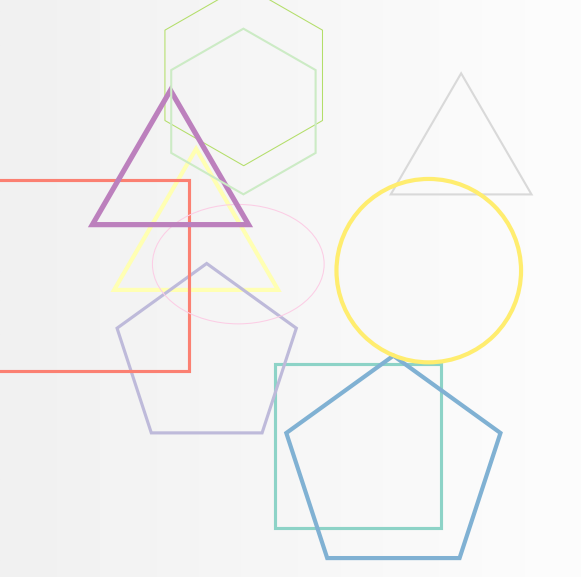[{"shape": "square", "thickness": 1.5, "radius": 0.71, "center": [0.616, 0.226]}, {"shape": "triangle", "thickness": 2, "radius": 0.81, "center": [0.337, 0.579]}, {"shape": "pentagon", "thickness": 1.5, "radius": 0.81, "center": [0.356, 0.381]}, {"shape": "square", "thickness": 1.5, "radius": 0.83, "center": [0.159, 0.523]}, {"shape": "pentagon", "thickness": 2, "radius": 0.97, "center": [0.677, 0.189]}, {"shape": "hexagon", "thickness": 0.5, "radius": 0.78, "center": [0.419, 0.869]}, {"shape": "oval", "thickness": 0.5, "radius": 0.74, "center": [0.41, 0.542]}, {"shape": "triangle", "thickness": 1, "radius": 0.7, "center": [0.793, 0.732]}, {"shape": "triangle", "thickness": 2.5, "radius": 0.78, "center": [0.293, 0.688]}, {"shape": "hexagon", "thickness": 1, "radius": 0.72, "center": [0.419, 0.806]}, {"shape": "circle", "thickness": 2, "radius": 0.79, "center": [0.738, 0.53]}]